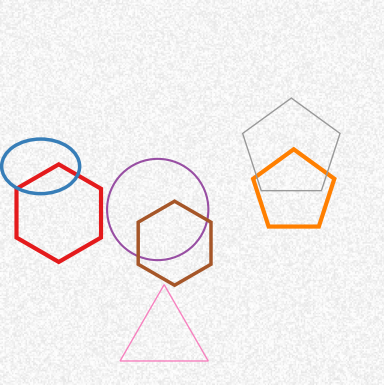[{"shape": "hexagon", "thickness": 3, "radius": 0.63, "center": [0.153, 0.446]}, {"shape": "oval", "thickness": 2.5, "radius": 0.51, "center": [0.106, 0.568]}, {"shape": "circle", "thickness": 1.5, "radius": 0.66, "center": [0.41, 0.456]}, {"shape": "pentagon", "thickness": 3, "radius": 0.55, "center": [0.763, 0.501]}, {"shape": "hexagon", "thickness": 2.5, "radius": 0.55, "center": [0.453, 0.368]}, {"shape": "triangle", "thickness": 1, "radius": 0.66, "center": [0.426, 0.128]}, {"shape": "pentagon", "thickness": 1, "radius": 0.66, "center": [0.757, 0.612]}]